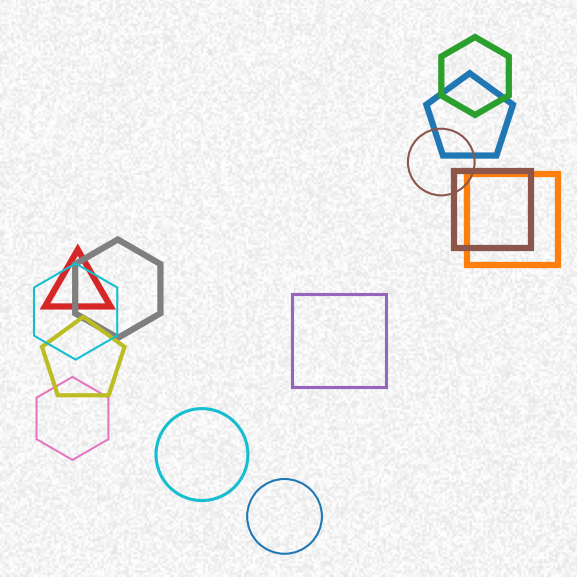[{"shape": "pentagon", "thickness": 3, "radius": 0.39, "center": [0.813, 0.794]}, {"shape": "circle", "thickness": 1, "radius": 0.32, "center": [0.493, 0.105]}, {"shape": "square", "thickness": 3, "radius": 0.39, "center": [0.887, 0.619]}, {"shape": "hexagon", "thickness": 3, "radius": 0.34, "center": [0.823, 0.868]}, {"shape": "triangle", "thickness": 3, "radius": 0.33, "center": [0.135, 0.501]}, {"shape": "square", "thickness": 1.5, "radius": 0.41, "center": [0.587, 0.409]}, {"shape": "circle", "thickness": 1, "radius": 0.29, "center": [0.764, 0.719]}, {"shape": "square", "thickness": 3, "radius": 0.33, "center": [0.852, 0.637]}, {"shape": "hexagon", "thickness": 1, "radius": 0.36, "center": [0.126, 0.275]}, {"shape": "hexagon", "thickness": 3, "radius": 0.43, "center": [0.204, 0.499]}, {"shape": "pentagon", "thickness": 2, "radius": 0.38, "center": [0.144, 0.375]}, {"shape": "hexagon", "thickness": 1, "radius": 0.42, "center": [0.131, 0.46]}, {"shape": "circle", "thickness": 1.5, "radius": 0.4, "center": [0.35, 0.212]}]